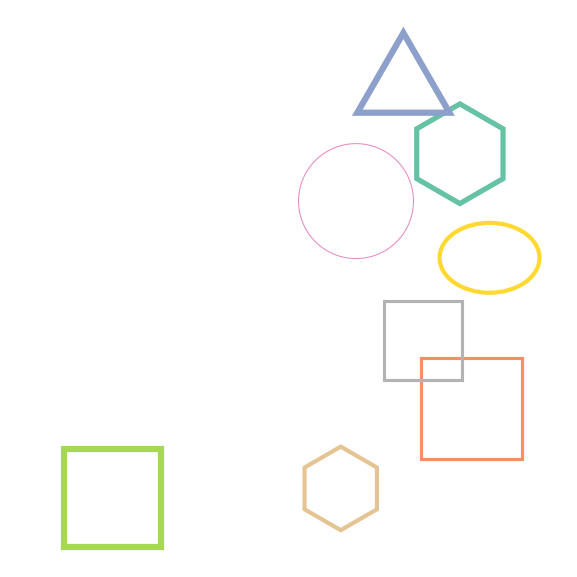[{"shape": "hexagon", "thickness": 2.5, "radius": 0.43, "center": [0.796, 0.733]}, {"shape": "square", "thickness": 1.5, "radius": 0.44, "center": [0.817, 0.292]}, {"shape": "triangle", "thickness": 3, "radius": 0.46, "center": [0.699, 0.85]}, {"shape": "circle", "thickness": 0.5, "radius": 0.5, "center": [0.616, 0.651]}, {"shape": "square", "thickness": 3, "radius": 0.42, "center": [0.194, 0.137]}, {"shape": "oval", "thickness": 2, "radius": 0.43, "center": [0.848, 0.553]}, {"shape": "hexagon", "thickness": 2, "radius": 0.36, "center": [0.59, 0.153]}, {"shape": "square", "thickness": 1.5, "radius": 0.34, "center": [0.732, 0.409]}]